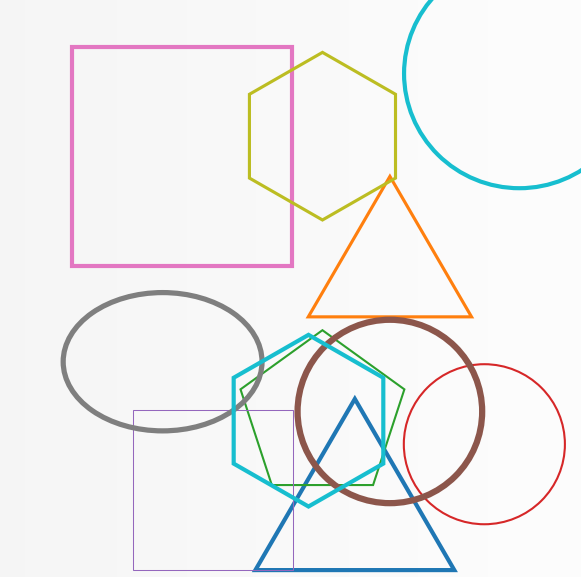[{"shape": "triangle", "thickness": 2, "radius": 0.99, "center": [0.61, 0.111]}, {"shape": "triangle", "thickness": 1.5, "radius": 0.81, "center": [0.671, 0.532]}, {"shape": "pentagon", "thickness": 1, "radius": 0.74, "center": [0.555, 0.279]}, {"shape": "circle", "thickness": 1, "radius": 0.69, "center": [0.833, 0.23]}, {"shape": "square", "thickness": 0.5, "radius": 0.69, "center": [0.367, 0.151]}, {"shape": "circle", "thickness": 3, "radius": 0.79, "center": [0.671, 0.287]}, {"shape": "square", "thickness": 2, "radius": 0.95, "center": [0.313, 0.728]}, {"shape": "oval", "thickness": 2.5, "radius": 0.86, "center": [0.28, 0.373]}, {"shape": "hexagon", "thickness": 1.5, "radius": 0.73, "center": [0.555, 0.763]}, {"shape": "circle", "thickness": 2, "radius": 0.99, "center": [0.894, 0.872]}, {"shape": "hexagon", "thickness": 2, "radius": 0.74, "center": [0.531, 0.271]}]